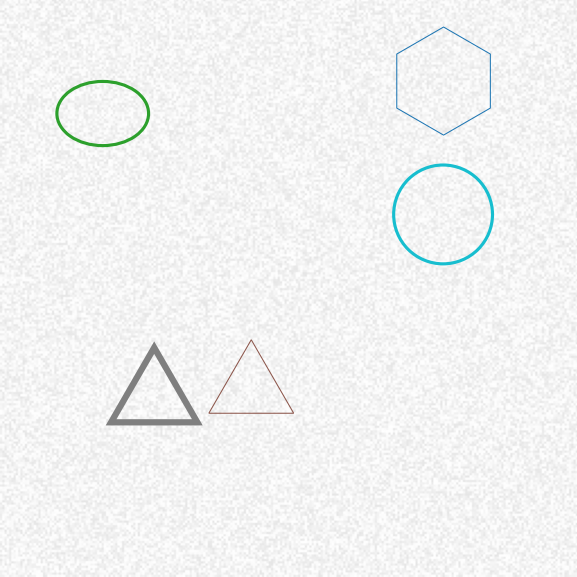[{"shape": "hexagon", "thickness": 0.5, "radius": 0.47, "center": [0.768, 0.859]}, {"shape": "oval", "thickness": 1.5, "radius": 0.4, "center": [0.178, 0.803]}, {"shape": "triangle", "thickness": 0.5, "radius": 0.42, "center": [0.435, 0.326]}, {"shape": "triangle", "thickness": 3, "radius": 0.43, "center": [0.267, 0.311]}, {"shape": "circle", "thickness": 1.5, "radius": 0.43, "center": [0.767, 0.628]}]